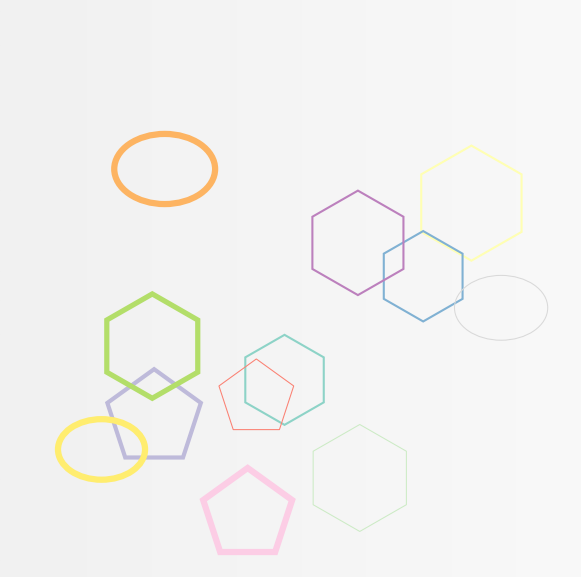[{"shape": "hexagon", "thickness": 1, "radius": 0.39, "center": [0.49, 0.341]}, {"shape": "hexagon", "thickness": 1, "radius": 0.5, "center": [0.811, 0.647]}, {"shape": "pentagon", "thickness": 2, "radius": 0.42, "center": [0.265, 0.275]}, {"shape": "pentagon", "thickness": 0.5, "radius": 0.34, "center": [0.441, 0.31]}, {"shape": "hexagon", "thickness": 1, "radius": 0.39, "center": [0.728, 0.521]}, {"shape": "oval", "thickness": 3, "radius": 0.43, "center": [0.283, 0.707]}, {"shape": "hexagon", "thickness": 2.5, "radius": 0.45, "center": [0.262, 0.4]}, {"shape": "pentagon", "thickness": 3, "radius": 0.4, "center": [0.426, 0.108]}, {"shape": "oval", "thickness": 0.5, "radius": 0.4, "center": [0.862, 0.466]}, {"shape": "hexagon", "thickness": 1, "radius": 0.45, "center": [0.616, 0.579]}, {"shape": "hexagon", "thickness": 0.5, "radius": 0.46, "center": [0.619, 0.171]}, {"shape": "oval", "thickness": 3, "radius": 0.37, "center": [0.175, 0.221]}]